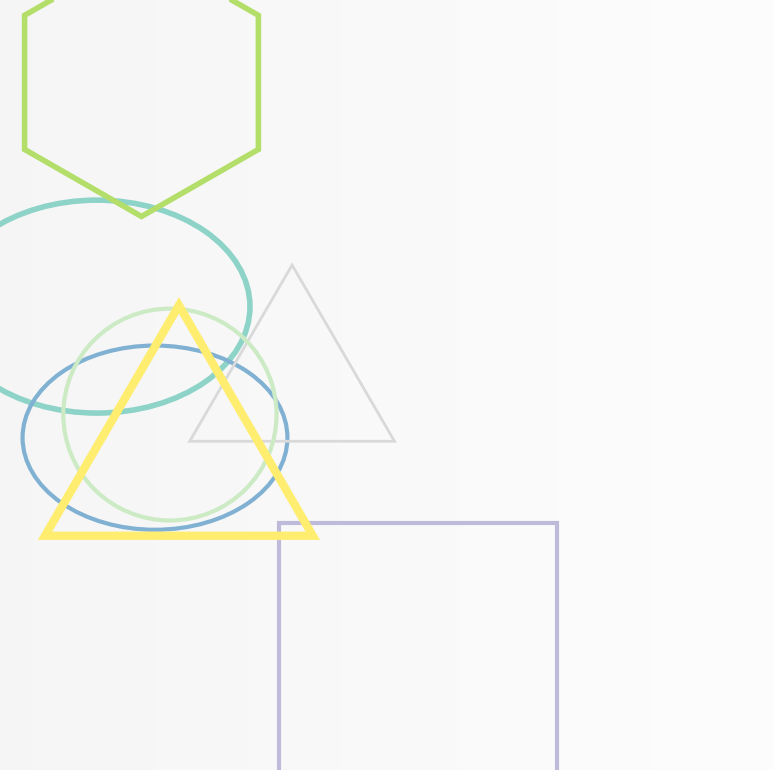[{"shape": "oval", "thickness": 2, "radius": 0.99, "center": [0.125, 0.602]}, {"shape": "square", "thickness": 1.5, "radius": 0.9, "center": [0.54, 0.141]}, {"shape": "oval", "thickness": 1.5, "radius": 0.85, "center": [0.2, 0.432]}, {"shape": "hexagon", "thickness": 2, "radius": 0.87, "center": [0.183, 0.893]}, {"shape": "triangle", "thickness": 1, "radius": 0.76, "center": [0.377, 0.503]}, {"shape": "circle", "thickness": 1.5, "radius": 0.69, "center": [0.219, 0.462]}, {"shape": "triangle", "thickness": 3, "radius": 1.0, "center": [0.231, 0.404]}]